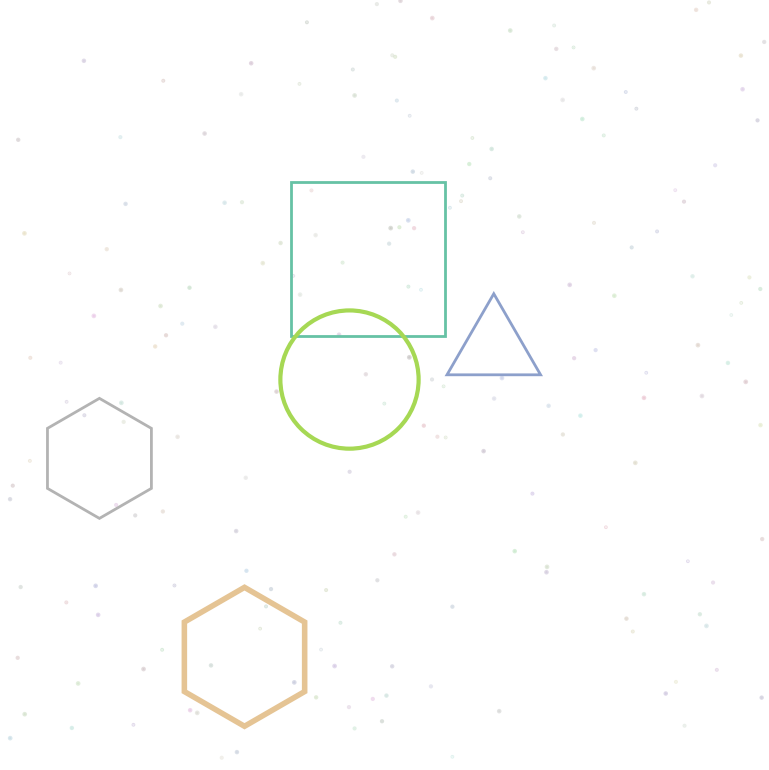[{"shape": "square", "thickness": 1, "radius": 0.5, "center": [0.478, 0.664]}, {"shape": "triangle", "thickness": 1, "radius": 0.35, "center": [0.641, 0.548]}, {"shape": "circle", "thickness": 1.5, "radius": 0.45, "center": [0.454, 0.507]}, {"shape": "hexagon", "thickness": 2, "radius": 0.45, "center": [0.318, 0.147]}, {"shape": "hexagon", "thickness": 1, "radius": 0.39, "center": [0.129, 0.405]}]